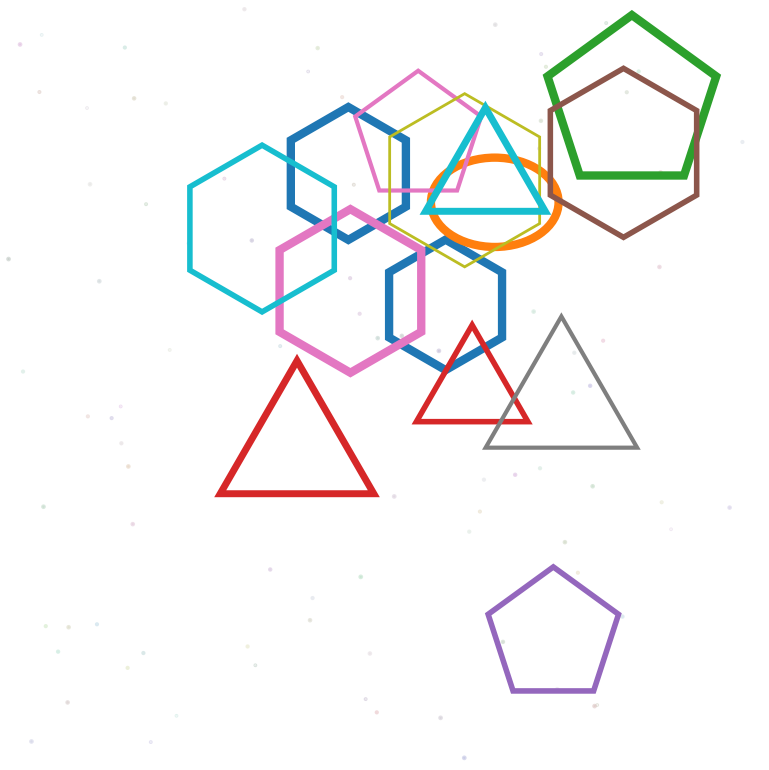[{"shape": "hexagon", "thickness": 3, "radius": 0.42, "center": [0.579, 0.604]}, {"shape": "hexagon", "thickness": 3, "radius": 0.43, "center": [0.452, 0.775]}, {"shape": "oval", "thickness": 3, "radius": 0.41, "center": [0.643, 0.737]}, {"shape": "pentagon", "thickness": 3, "radius": 0.58, "center": [0.821, 0.865]}, {"shape": "triangle", "thickness": 2, "radius": 0.42, "center": [0.613, 0.494]}, {"shape": "triangle", "thickness": 2.5, "radius": 0.58, "center": [0.386, 0.416]}, {"shape": "pentagon", "thickness": 2, "radius": 0.45, "center": [0.719, 0.175]}, {"shape": "hexagon", "thickness": 2, "radius": 0.55, "center": [0.81, 0.801]}, {"shape": "hexagon", "thickness": 3, "radius": 0.53, "center": [0.455, 0.622]}, {"shape": "pentagon", "thickness": 1.5, "radius": 0.43, "center": [0.543, 0.822]}, {"shape": "triangle", "thickness": 1.5, "radius": 0.57, "center": [0.729, 0.475]}, {"shape": "hexagon", "thickness": 1, "radius": 0.56, "center": [0.603, 0.766]}, {"shape": "triangle", "thickness": 2.5, "radius": 0.45, "center": [0.63, 0.77]}, {"shape": "hexagon", "thickness": 2, "radius": 0.54, "center": [0.34, 0.703]}]